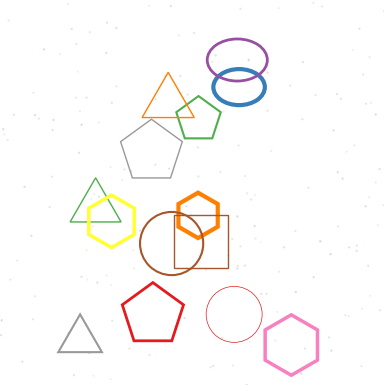[{"shape": "circle", "thickness": 0.5, "radius": 0.36, "center": [0.608, 0.183]}, {"shape": "pentagon", "thickness": 2, "radius": 0.42, "center": [0.397, 0.182]}, {"shape": "oval", "thickness": 3, "radius": 0.33, "center": [0.621, 0.774]}, {"shape": "triangle", "thickness": 1, "radius": 0.38, "center": [0.248, 0.462]}, {"shape": "pentagon", "thickness": 1.5, "radius": 0.3, "center": [0.516, 0.69]}, {"shape": "oval", "thickness": 2, "radius": 0.39, "center": [0.616, 0.844]}, {"shape": "triangle", "thickness": 1, "radius": 0.39, "center": [0.437, 0.734]}, {"shape": "hexagon", "thickness": 3, "radius": 0.29, "center": [0.515, 0.441]}, {"shape": "hexagon", "thickness": 2.5, "radius": 0.34, "center": [0.29, 0.425]}, {"shape": "circle", "thickness": 1.5, "radius": 0.41, "center": [0.446, 0.367]}, {"shape": "square", "thickness": 1, "radius": 0.35, "center": [0.522, 0.373]}, {"shape": "hexagon", "thickness": 2.5, "radius": 0.39, "center": [0.757, 0.104]}, {"shape": "pentagon", "thickness": 1, "radius": 0.42, "center": [0.393, 0.606]}, {"shape": "triangle", "thickness": 1.5, "radius": 0.33, "center": [0.208, 0.118]}]